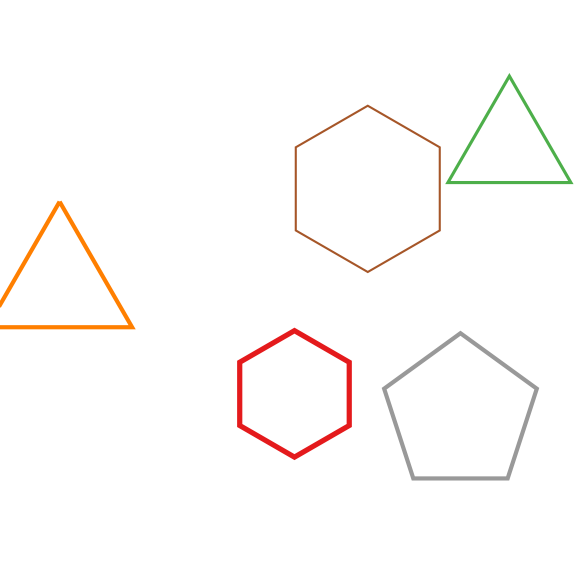[{"shape": "hexagon", "thickness": 2.5, "radius": 0.55, "center": [0.51, 0.317]}, {"shape": "triangle", "thickness": 1.5, "radius": 0.61, "center": [0.882, 0.744]}, {"shape": "triangle", "thickness": 2, "radius": 0.72, "center": [0.103, 0.505]}, {"shape": "hexagon", "thickness": 1, "radius": 0.72, "center": [0.637, 0.672]}, {"shape": "pentagon", "thickness": 2, "radius": 0.69, "center": [0.797, 0.283]}]